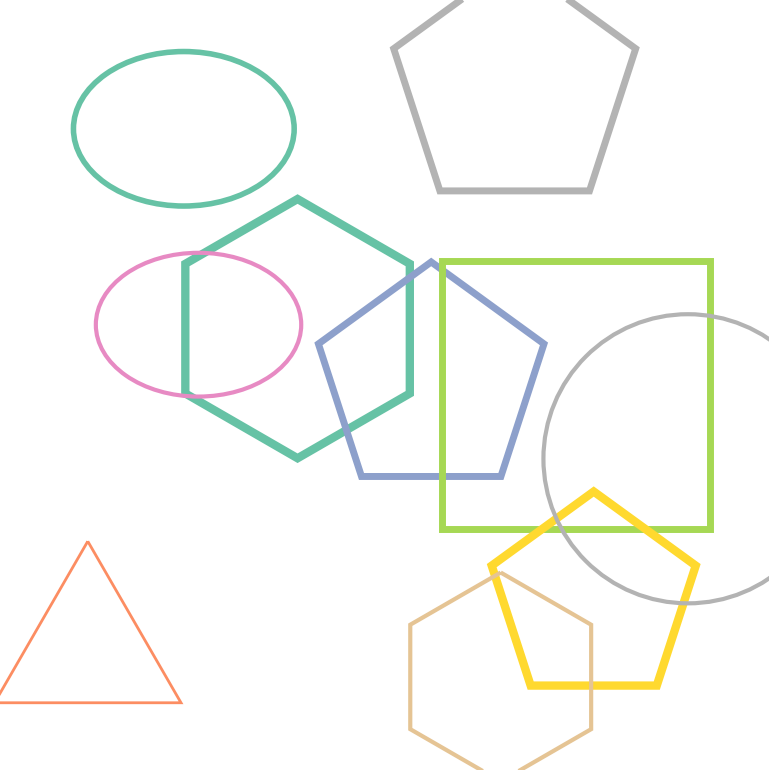[{"shape": "hexagon", "thickness": 3, "radius": 0.84, "center": [0.386, 0.573]}, {"shape": "oval", "thickness": 2, "radius": 0.72, "center": [0.239, 0.833]}, {"shape": "triangle", "thickness": 1, "radius": 0.7, "center": [0.114, 0.157]}, {"shape": "pentagon", "thickness": 2.5, "radius": 0.77, "center": [0.56, 0.506]}, {"shape": "oval", "thickness": 1.5, "radius": 0.67, "center": [0.258, 0.578]}, {"shape": "square", "thickness": 2.5, "radius": 0.87, "center": [0.748, 0.487]}, {"shape": "pentagon", "thickness": 3, "radius": 0.7, "center": [0.771, 0.222]}, {"shape": "hexagon", "thickness": 1.5, "radius": 0.68, "center": [0.65, 0.121]}, {"shape": "pentagon", "thickness": 2.5, "radius": 0.83, "center": [0.668, 0.886]}, {"shape": "circle", "thickness": 1.5, "radius": 0.94, "center": [0.893, 0.404]}]